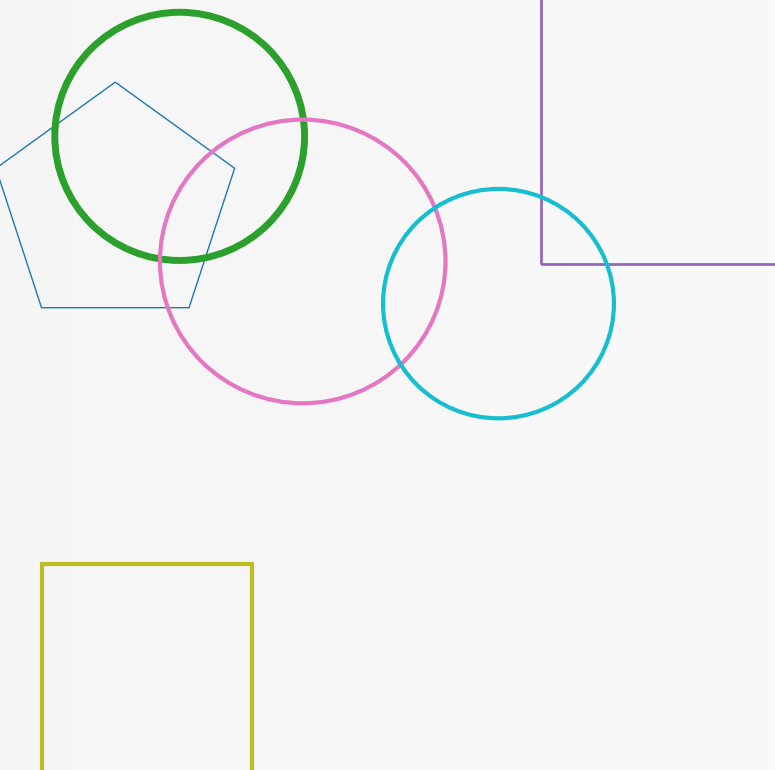[{"shape": "pentagon", "thickness": 0.5, "radius": 0.81, "center": [0.149, 0.731]}, {"shape": "circle", "thickness": 2.5, "radius": 0.81, "center": [0.232, 0.823]}, {"shape": "square", "thickness": 1, "radius": 0.98, "center": [0.894, 0.853]}, {"shape": "circle", "thickness": 1.5, "radius": 0.92, "center": [0.391, 0.66]}, {"shape": "square", "thickness": 1.5, "radius": 0.68, "center": [0.19, 0.132]}, {"shape": "circle", "thickness": 1.5, "radius": 0.74, "center": [0.643, 0.606]}]